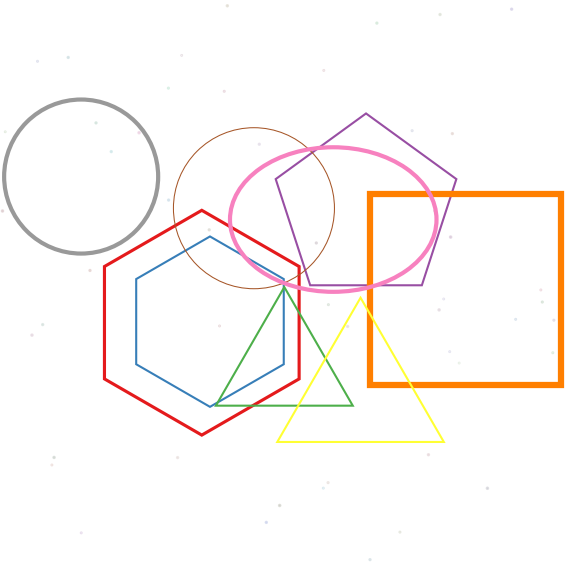[{"shape": "hexagon", "thickness": 1.5, "radius": 0.97, "center": [0.349, 0.44]}, {"shape": "hexagon", "thickness": 1, "radius": 0.74, "center": [0.364, 0.442]}, {"shape": "triangle", "thickness": 1, "radius": 0.68, "center": [0.492, 0.365]}, {"shape": "pentagon", "thickness": 1, "radius": 0.82, "center": [0.634, 0.638]}, {"shape": "square", "thickness": 3, "radius": 0.83, "center": [0.806, 0.498]}, {"shape": "triangle", "thickness": 1, "radius": 0.83, "center": [0.624, 0.317]}, {"shape": "circle", "thickness": 0.5, "radius": 0.7, "center": [0.44, 0.639]}, {"shape": "oval", "thickness": 2, "radius": 0.89, "center": [0.577, 0.619]}, {"shape": "circle", "thickness": 2, "radius": 0.67, "center": [0.141, 0.693]}]